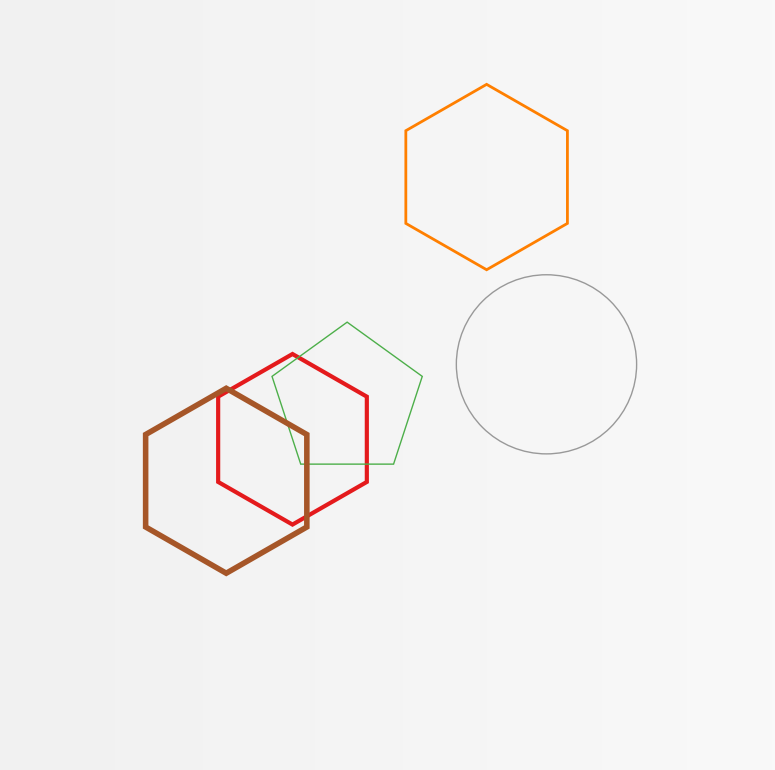[{"shape": "hexagon", "thickness": 1.5, "radius": 0.55, "center": [0.377, 0.429]}, {"shape": "pentagon", "thickness": 0.5, "radius": 0.51, "center": [0.448, 0.48]}, {"shape": "hexagon", "thickness": 1, "radius": 0.6, "center": [0.628, 0.77]}, {"shape": "hexagon", "thickness": 2, "radius": 0.6, "center": [0.292, 0.376]}, {"shape": "circle", "thickness": 0.5, "radius": 0.58, "center": [0.705, 0.527]}]